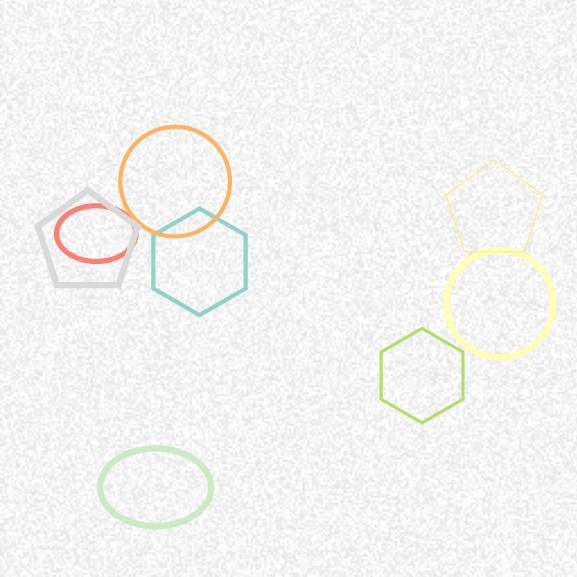[{"shape": "hexagon", "thickness": 2, "radius": 0.46, "center": [0.345, 0.546]}, {"shape": "circle", "thickness": 3, "radius": 0.46, "center": [0.866, 0.473]}, {"shape": "oval", "thickness": 2.5, "radius": 0.34, "center": [0.167, 0.595]}, {"shape": "circle", "thickness": 2, "radius": 0.47, "center": [0.303, 0.685]}, {"shape": "hexagon", "thickness": 1.5, "radius": 0.41, "center": [0.731, 0.349]}, {"shape": "pentagon", "thickness": 3, "radius": 0.45, "center": [0.152, 0.579]}, {"shape": "oval", "thickness": 3, "radius": 0.48, "center": [0.269, 0.155]}, {"shape": "pentagon", "thickness": 0.5, "radius": 0.44, "center": [0.856, 0.634]}]